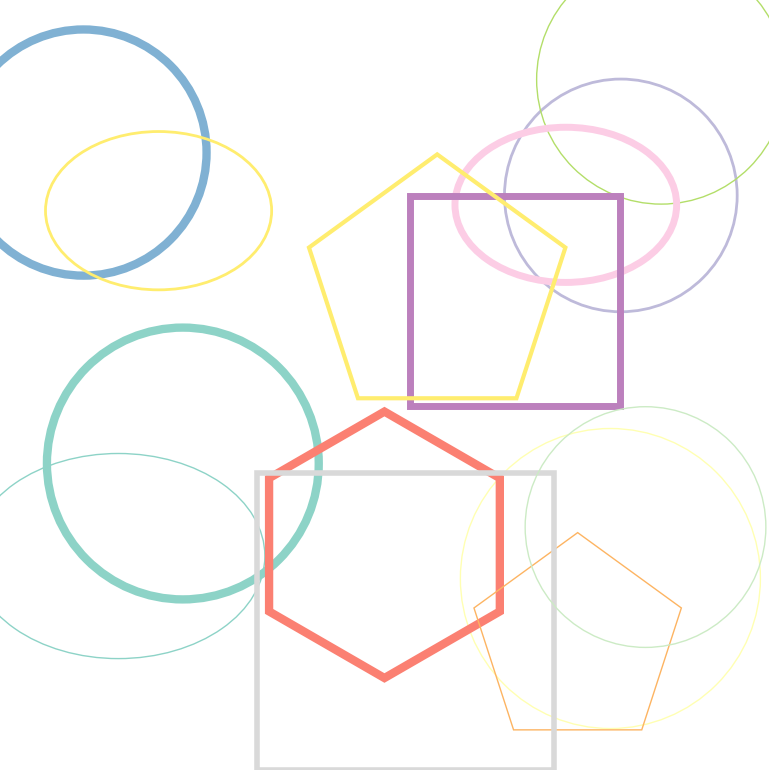[{"shape": "oval", "thickness": 0.5, "radius": 0.95, "center": [0.154, 0.278]}, {"shape": "circle", "thickness": 3, "radius": 0.88, "center": [0.237, 0.398]}, {"shape": "circle", "thickness": 0.5, "radius": 0.97, "center": [0.793, 0.249]}, {"shape": "circle", "thickness": 1, "radius": 0.76, "center": [0.806, 0.746]}, {"shape": "hexagon", "thickness": 3, "radius": 0.87, "center": [0.499, 0.292]}, {"shape": "circle", "thickness": 3, "radius": 0.8, "center": [0.108, 0.802]}, {"shape": "pentagon", "thickness": 0.5, "radius": 0.71, "center": [0.75, 0.167]}, {"shape": "circle", "thickness": 0.5, "radius": 0.81, "center": [0.859, 0.897]}, {"shape": "oval", "thickness": 2.5, "radius": 0.72, "center": [0.735, 0.734]}, {"shape": "square", "thickness": 2, "radius": 0.96, "center": [0.527, 0.193]}, {"shape": "square", "thickness": 2.5, "radius": 0.68, "center": [0.669, 0.61]}, {"shape": "circle", "thickness": 0.5, "radius": 0.78, "center": [0.838, 0.316]}, {"shape": "pentagon", "thickness": 1.5, "radius": 0.88, "center": [0.568, 0.624]}, {"shape": "oval", "thickness": 1, "radius": 0.73, "center": [0.206, 0.726]}]